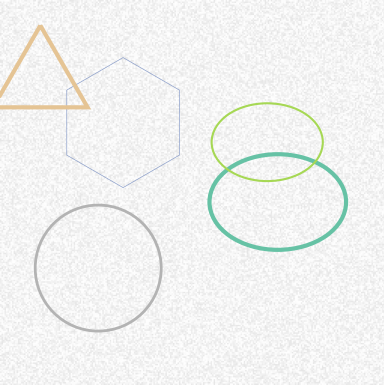[{"shape": "oval", "thickness": 3, "radius": 0.89, "center": [0.722, 0.475]}, {"shape": "hexagon", "thickness": 0.5, "radius": 0.84, "center": [0.32, 0.682]}, {"shape": "oval", "thickness": 1.5, "radius": 0.72, "center": [0.694, 0.631]}, {"shape": "triangle", "thickness": 3, "radius": 0.71, "center": [0.105, 0.792]}, {"shape": "circle", "thickness": 2, "radius": 0.82, "center": [0.255, 0.304]}]